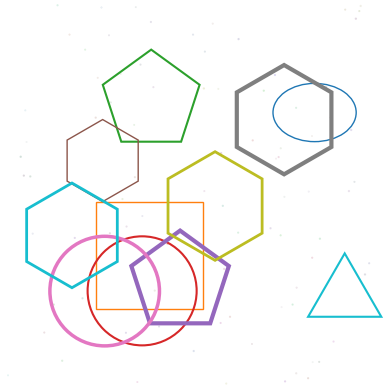[{"shape": "oval", "thickness": 1, "radius": 0.54, "center": [0.817, 0.708]}, {"shape": "square", "thickness": 1, "radius": 0.7, "center": [0.39, 0.336]}, {"shape": "pentagon", "thickness": 1.5, "radius": 0.66, "center": [0.393, 0.739]}, {"shape": "circle", "thickness": 1.5, "radius": 0.71, "center": [0.369, 0.245]}, {"shape": "pentagon", "thickness": 3, "radius": 0.67, "center": [0.468, 0.268]}, {"shape": "hexagon", "thickness": 1, "radius": 0.53, "center": [0.267, 0.583]}, {"shape": "circle", "thickness": 2.5, "radius": 0.71, "center": [0.272, 0.244]}, {"shape": "hexagon", "thickness": 3, "radius": 0.71, "center": [0.738, 0.689]}, {"shape": "hexagon", "thickness": 2, "radius": 0.71, "center": [0.559, 0.465]}, {"shape": "triangle", "thickness": 1.5, "radius": 0.55, "center": [0.895, 0.232]}, {"shape": "hexagon", "thickness": 2, "radius": 0.68, "center": [0.187, 0.389]}]